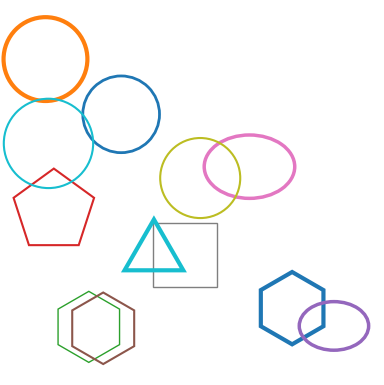[{"shape": "circle", "thickness": 2, "radius": 0.5, "center": [0.315, 0.703]}, {"shape": "hexagon", "thickness": 3, "radius": 0.47, "center": [0.759, 0.2]}, {"shape": "circle", "thickness": 3, "radius": 0.54, "center": [0.118, 0.847]}, {"shape": "hexagon", "thickness": 1, "radius": 0.46, "center": [0.231, 0.151]}, {"shape": "pentagon", "thickness": 1.5, "radius": 0.55, "center": [0.14, 0.452]}, {"shape": "oval", "thickness": 2.5, "radius": 0.45, "center": [0.867, 0.153]}, {"shape": "hexagon", "thickness": 1.5, "radius": 0.46, "center": [0.268, 0.147]}, {"shape": "oval", "thickness": 2.5, "radius": 0.59, "center": [0.648, 0.567]}, {"shape": "square", "thickness": 1, "radius": 0.42, "center": [0.481, 0.339]}, {"shape": "circle", "thickness": 1.5, "radius": 0.52, "center": [0.52, 0.538]}, {"shape": "triangle", "thickness": 3, "radius": 0.44, "center": [0.4, 0.342]}, {"shape": "circle", "thickness": 1.5, "radius": 0.58, "center": [0.126, 0.628]}]